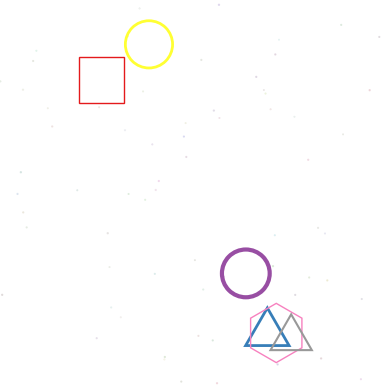[{"shape": "square", "thickness": 1, "radius": 0.3, "center": [0.264, 0.791]}, {"shape": "triangle", "thickness": 2, "radius": 0.33, "center": [0.694, 0.135]}, {"shape": "circle", "thickness": 3, "radius": 0.31, "center": [0.638, 0.29]}, {"shape": "circle", "thickness": 2, "radius": 0.31, "center": [0.387, 0.885]}, {"shape": "hexagon", "thickness": 1, "radius": 0.38, "center": [0.718, 0.135]}, {"shape": "triangle", "thickness": 1.5, "radius": 0.31, "center": [0.756, 0.122]}]